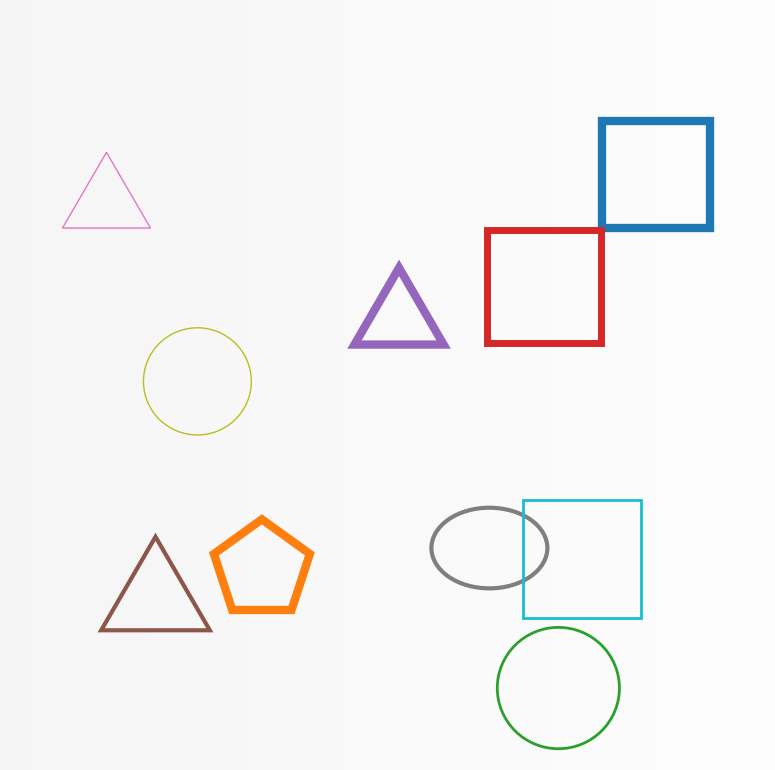[{"shape": "square", "thickness": 3, "radius": 0.35, "center": [0.846, 0.773]}, {"shape": "pentagon", "thickness": 3, "radius": 0.33, "center": [0.338, 0.26]}, {"shape": "circle", "thickness": 1, "radius": 0.39, "center": [0.72, 0.106]}, {"shape": "square", "thickness": 2.5, "radius": 0.36, "center": [0.702, 0.628]}, {"shape": "triangle", "thickness": 3, "radius": 0.33, "center": [0.515, 0.586]}, {"shape": "triangle", "thickness": 1.5, "radius": 0.4, "center": [0.201, 0.222]}, {"shape": "triangle", "thickness": 0.5, "radius": 0.33, "center": [0.137, 0.737]}, {"shape": "oval", "thickness": 1.5, "radius": 0.37, "center": [0.631, 0.288]}, {"shape": "circle", "thickness": 0.5, "radius": 0.35, "center": [0.255, 0.505]}, {"shape": "square", "thickness": 1, "radius": 0.38, "center": [0.751, 0.274]}]